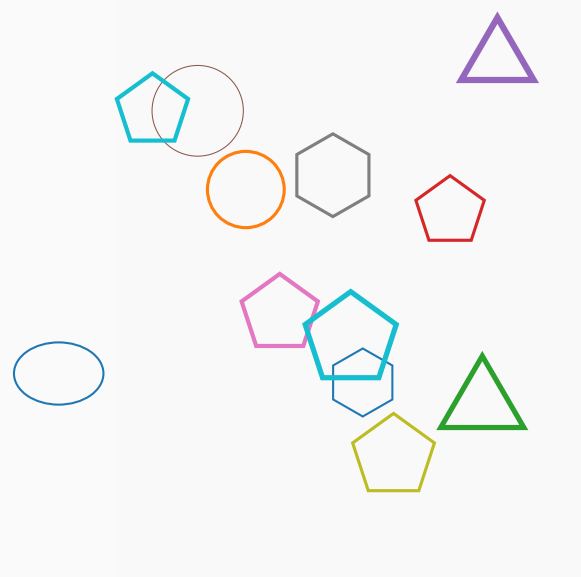[{"shape": "hexagon", "thickness": 1, "radius": 0.29, "center": [0.624, 0.337]}, {"shape": "oval", "thickness": 1, "radius": 0.38, "center": [0.101, 0.352]}, {"shape": "circle", "thickness": 1.5, "radius": 0.33, "center": [0.423, 0.671]}, {"shape": "triangle", "thickness": 2.5, "radius": 0.41, "center": [0.83, 0.3]}, {"shape": "pentagon", "thickness": 1.5, "radius": 0.31, "center": [0.774, 0.633]}, {"shape": "triangle", "thickness": 3, "radius": 0.36, "center": [0.856, 0.897]}, {"shape": "circle", "thickness": 0.5, "radius": 0.39, "center": [0.34, 0.807]}, {"shape": "pentagon", "thickness": 2, "radius": 0.34, "center": [0.481, 0.456]}, {"shape": "hexagon", "thickness": 1.5, "radius": 0.36, "center": [0.573, 0.696]}, {"shape": "pentagon", "thickness": 1.5, "radius": 0.37, "center": [0.677, 0.209]}, {"shape": "pentagon", "thickness": 2, "radius": 0.32, "center": [0.262, 0.808]}, {"shape": "pentagon", "thickness": 2.5, "radius": 0.41, "center": [0.603, 0.412]}]